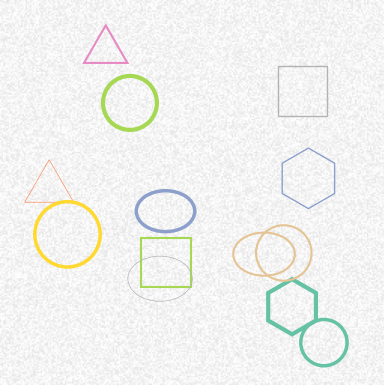[{"shape": "hexagon", "thickness": 3, "radius": 0.36, "center": [0.759, 0.203]}, {"shape": "circle", "thickness": 2.5, "radius": 0.3, "center": [0.841, 0.11]}, {"shape": "triangle", "thickness": 0.5, "radius": 0.37, "center": [0.128, 0.512]}, {"shape": "oval", "thickness": 2.5, "radius": 0.38, "center": [0.43, 0.451]}, {"shape": "hexagon", "thickness": 1, "radius": 0.39, "center": [0.801, 0.537]}, {"shape": "triangle", "thickness": 1.5, "radius": 0.33, "center": [0.275, 0.869]}, {"shape": "square", "thickness": 1.5, "radius": 0.32, "center": [0.431, 0.318]}, {"shape": "circle", "thickness": 3, "radius": 0.35, "center": [0.337, 0.733]}, {"shape": "circle", "thickness": 2.5, "radius": 0.42, "center": [0.175, 0.391]}, {"shape": "circle", "thickness": 1.5, "radius": 0.36, "center": [0.737, 0.343]}, {"shape": "oval", "thickness": 1.5, "radius": 0.4, "center": [0.686, 0.34]}, {"shape": "oval", "thickness": 0.5, "radius": 0.42, "center": [0.416, 0.276]}, {"shape": "square", "thickness": 1, "radius": 0.32, "center": [0.786, 0.764]}]